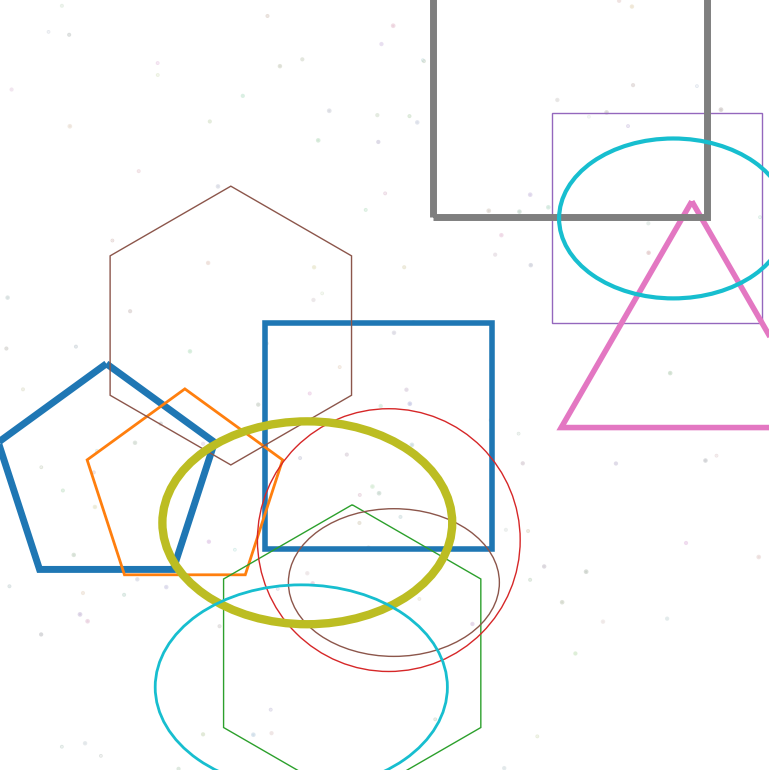[{"shape": "pentagon", "thickness": 2.5, "radius": 0.74, "center": [0.138, 0.38]}, {"shape": "square", "thickness": 2, "radius": 0.74, "center": [0.491, 0.434]}, {"shape": "pentagon", "thickness": 1, "radius": 0.67, "center": [0.24, 0.361]}, {"shape": "hexagon", "thickness": 0.5, "radius": 0.96, "center": [0.457, 0.152]}, {"shape": "circle", "thickness": 0.5, "radius": 0.85, "center": [0.505, 0.299]}, {"shape": "square", "thickness": 0.5, "radius": 0.68, "center": [0.853, 0.717]}, {"shape": "oval", "thickness": 0.5, "radius": 0.68, "center": [0.512, 0.243]}, {"shape": "hexagon", "thickness": 0.5, "radius": 0.91, "center": [0.3, 0.577]}, {"shape": "triangle", "thickness": 2, "radius": 0.98, "center": [0.898, 0.543]}, {"shape": "square", "thickness": 2.5, "radius": 0.89, "center": [0.74, 0.896]}, {"shape": "oval", "thickness": 3, "radius": 0.94, "center": [0.399, 0.321]}, {"shape": "oval", "thickness": 1, "radius": 0.95, "center": [0.391, 0.108]}, {"shape": "oval", "thickness": 1.5, "radius": 0.74, "center": [0.874, 0.716]}]